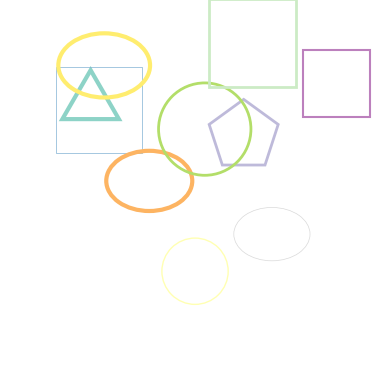[{"shape": "triangle", "thickness": 3, "radius": 0.42, "center": [0.235, 0.733]}, {"shape": "circle", "thickness": 1, "radius": 0.43, "center": [0.507, 0.295]}, {"shape": "pentagon", "thickness": 2, "radius": 0.47, "center": [0.633, 0.648]}, {"shape": "square", "thickness": 0.5, "radius": 0.56, "center": [0.257, 0.714]}, {"shape": "oval", "thickness": 3, "radius": 0.56, "center": [0.388, 0.53]}, {"shape": "circle", "thickness": 2, "radius": 0.6, "center": [0.532, 0.665]}, {"shape": "oval", "thickness": 0.5, "radius": 0.49, "center": [0.706, 0.392]}, {"shape": "square", "thickness": 1.5, "radius": 0.44, "center": [0.875, 0.784]}, {"shape": "square", "thickness": 2, "radius": 0.57, "center": [0.656, 0.888]}, {"shape": "oval", "thickness": 3, "radius": 0.6, "center": [0.271, 0.83]}]